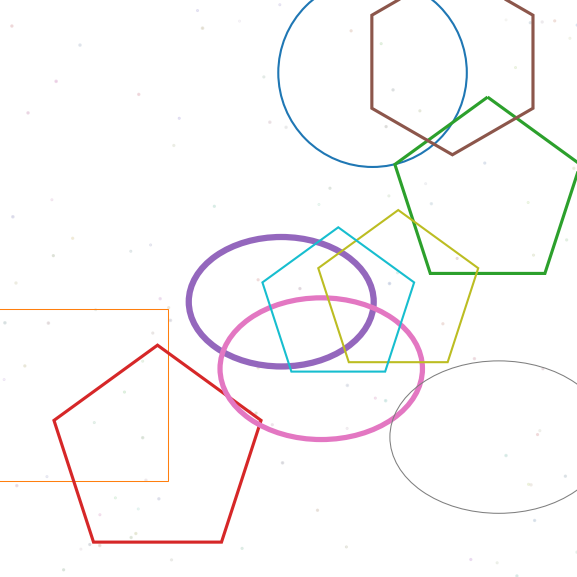[{"shape": "circle", "thickness": 1, "radius": 0.82, "center": [0.645, 0.873]}, {"shape": "square", "thickness": 0.5, "radius": 0.74, "center": [0.142, 0.315]}, {"shape": "pentagon", "thickness": 1.5, "radius": 0.84, "center": [0.844, 0.662]}, {"shape": "pentagon", "thickness": 1.5, "radius": 0.94, "center": [0.273, 0.213]}, {"shape": "oval", "thickness": 3, "radius": 0.8, "center": [0.487, 0.477]}, {"shape": "hexagon", "thickness": 1.5, "radius": 0.81, "center": [0.783, 0.892]}, {"shape": "oval", "thickness": 2.5, "radius": 0.88, "center": [0.556, 0.361]}, {"shape": "oval", "thickness": 0.5, "radius": 0.94, "center": [0.864, 0.242]}, {"shape": "pentagon", "thickness": 1, "radius": 0.73, "center": [0.69, 0.49]}, {"shape": "pentagon", "thickness": 1, "radius": 0.69, "center": [0.586, 0.467]}]